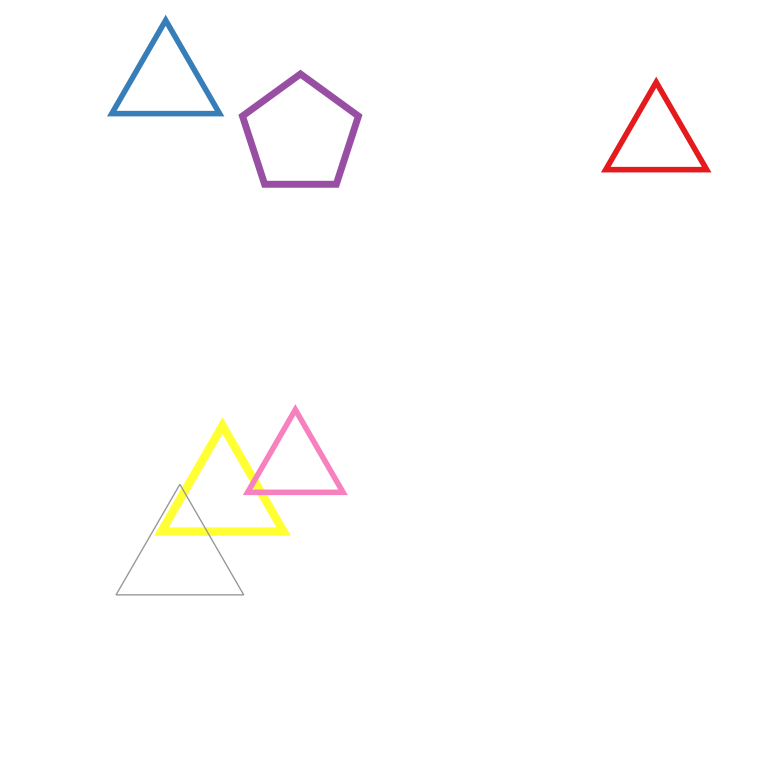[{"shape": "triangle", "thickness": 2, "radius": 0.38, "center": [0.852, 0.818]}, {"shape": "triangle", "thickness": 2, "radius": 0.4, "center": [0.215, 0.893]}, {"shape": "pentagon", "thickness": 2.5, "radius": 0.4, "center": [0.39, 0.825]}, {"shape": "triangle", "thickness": 3, "radius": 0.46, "center": [0.289, 0.356]}, {"shape": "triangle", "thickness": 2, "radius": 0.36, "center": [0.384, 0.396]}, {"shape": "triangle", "thickness": 0.5, "radius": 0.48, "center": [0.234, 0.275]}]